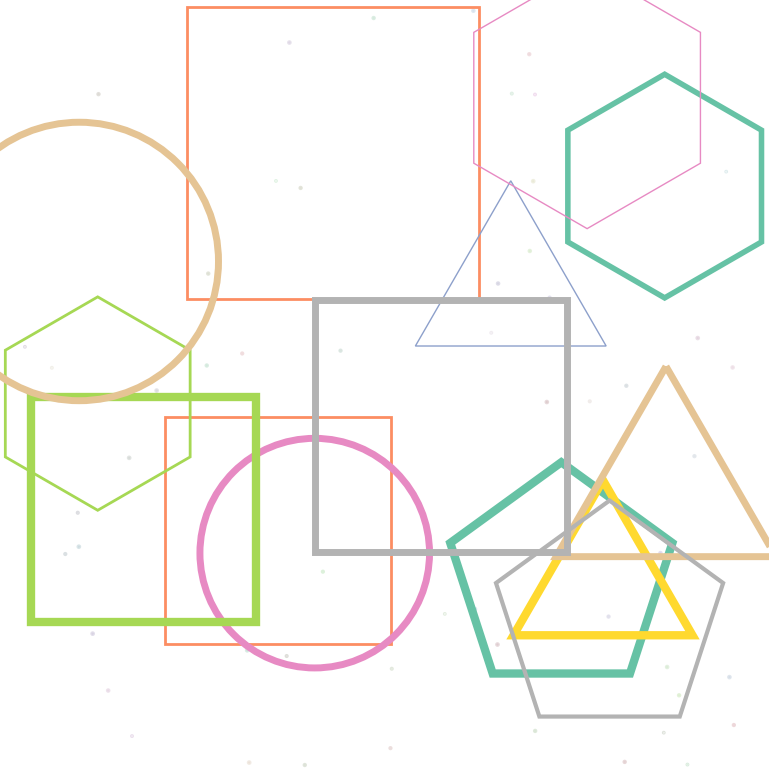[{"shape": "pentagon", "thickness": 3, "radius": 0.76, "center": [0.729, 0.248]}, {"shape": "hexagon", "thickness": 2, "radius": 0.73, "center": [0.863, 0.758]}, {"shape": "square", "thickness": 1, "radius": 0.73, "center": [0.361, 0.311]}, {"shape": "square", "thickness": 1, "radius": 0.95, "center": [0.433, 0.801]}, {"shape": "triangle", "thickness": 0.5, "radius": 0.72, "center": [0.663, 0.622]}, {"shape": "circle", "thickness": 2.5, "radius": 0.75, "center": [0.409, 0.282]}, {"shape": "hexagon", "thickness": 0.5, "radius": 0.85, "center": [0.762, 0.873]}, {"shape": "square", "thickness": 3, "radius": 0.73, "center": [0.186, 0.339]}, {"shape": "hexagon", "thickness": 1, "radius": 0.69, "center": [0.127, 0.476]}, {"shape": "triangle", "thickness": 3, "radius": 0.67, "center": [0.783, 0.242]}, {"shape": "triangle", "thickness": 2.5, "radius": 0.82, "center": [0.865, 0.359]}, {"shape": "circle", "thickness": 2.5, "radius": 0.9, "center": [0.103, 0.66]}, {"shape": "square", "thickness": 2.5, "radius": 0.82, "center": [0.573, 0.447]}, {"shape": "pentagon", "thickness": 1.5, "radius": 0.78, "center": [0.792, 0.195]}]